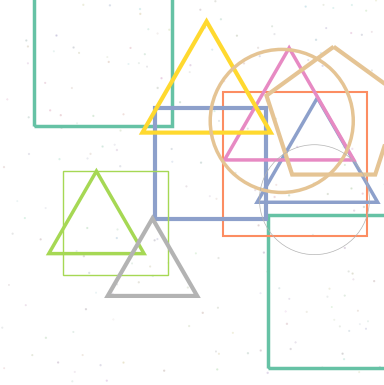[{"shape": "square", "thickness": 2.5, "radius": 0.9, "center": [0.267, 0.853]}, {"shape": "square", "thickness": 2.5, "radius": 0.99, "center": [0.894, 0.244]}, {"shape": "square", "thickness": 1.5, "radius": 0.93, "center": [0.767, 0.575]}, {"shape": "triangle", "thickness": 2.5, "radius": 0.9, "center": [0.824, 0.565]}, {"shape": "square", "thickness": 3, "radius": 0.72, "center": [0.548, 0.575]}, {"shape": "triangle", "thickness": 2.5, "radius": 0.97, "center": [0.751, 0.682]}, {"shape": "triangle", "thickness": 2.5, "radius": 0.71, "center": [0.25, 0.413]}, {"shape": "square", "thickness": 1, "radius": 0.68, "center": [0.3, 0.421]}, {"shape": "triangle", "thickness": 3, "radius": 0.96, "center": [0.537, 0.752]}, {"shape": "circle", "thickness": 2.5, "radius": 0.93, "center": [0.732, 0.686]}, {"shape": "pentagon", "thickness": 3, "radius": 0.92, "center": [0.867, 0.695]}, {"shape": "circle", "thickness": 0.5, "radius": 0.71, "center": [0.817, 0.481]}, {"shape": "triangle", "thickness": 3, "radius": 0.67, "center": [0.396, 0.298]}]